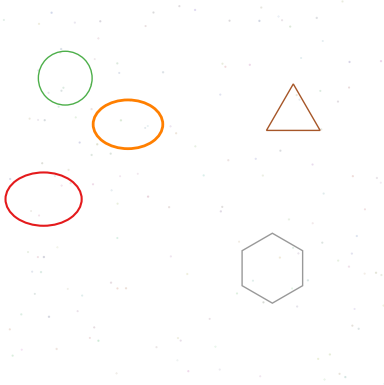[{"shape": "oval", "thickness": 1.5, "radius": 0.49, "center": [0.113, 0.483]}, {"shape": "circle", "thickness": 1, "radius": 0.35, "center": [0.169, 0.797]}, {"shape": "oval", "thickness": 2, "radius": 0.45, "center": [0.332, 0.677]}, {"shape": "triangle", "thickness": 1, "radius": 0.4, "center": [0.762, 0.701]}, {"shape": "hexagon", "thickness": 1, "radius": 0.45, "center": [0.707, 0.303]}]